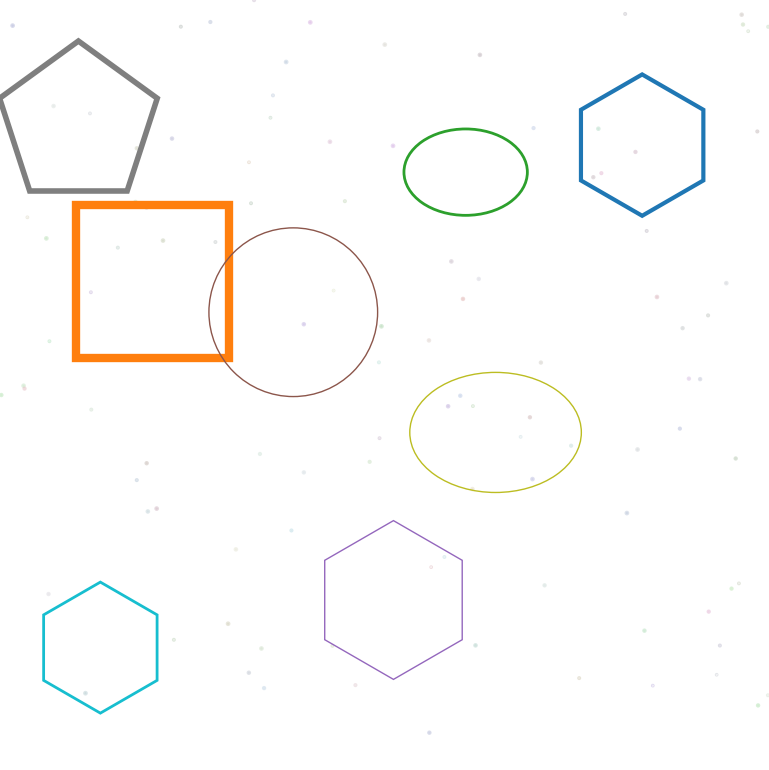[{"shape": "hexagon", "thickness": 1.5, "radius": 0.46, "center": [0.834, 0.812]}, {"shape": "square", "thickness": 3, "radius": 0.5, "center": [0.198, 0.635]}, {"shape": "oval", "thickness": 1, "radius": 0.4, "center": [0.605, 0.776]}, {"shape": "hexagon", "thickness": 0.5, "radius": 0.52, "center": [0.511, 0.221]}, {"shape": "circle", "thickness": 0.5, "radius": 0.55, "center": [0.381, 0.595]}, {"shape": "pentagon", "thickness": 2, "radius": 0.54, "center": [0.102, 0.839]}, {"shape": "oval", "thickness": 0.5, "radius": 0.56, "center": [0.644, 0.438]}, {"shape": "hexagon", "thickness": 1, "radius": 0.43, "center": [0.13, 0.159]}]